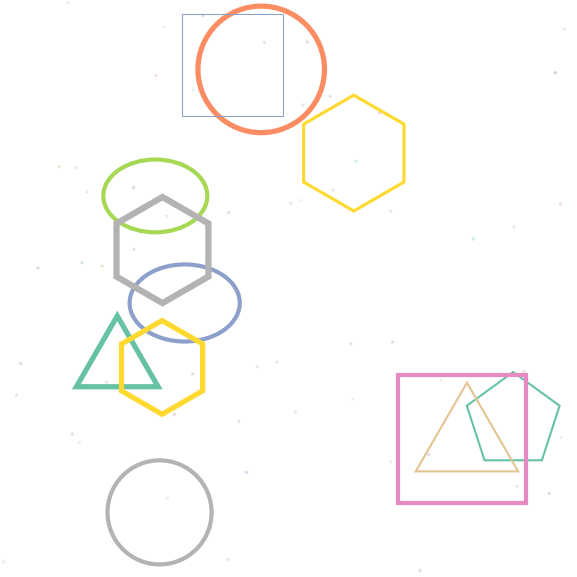[{"shape": "triangle", "thickness": 2.5, "radius": 0.41, "center": [0.203, 0.37]}, {"shape": "pentagon", "thickness": 1, "radius": 0.42, "center": [0.889, 0.27]}, {"shape": "circle", "thickness": 2.5, "radius": 0.55, "center": [0.452, 0.879]}, {"shape": "square", "thickness": 0.5, "radius": 0.44, "center": [0.403, 0.886]}, {"shape": "oval", "thickness": 2, "radius": 0.48, "center": [0.32, 0.474]}, {"shape": "square", "thickness": 2, "radius": 0.55, "center": [0.8, 0.238]}, {"shape": "oval", "thickness": 2, "radius": 0.45, "center": [0.269, 0.66]}, {"shape": "hexagon", "thickness": 1.5, "radius": 0.5, "center": [0.613, 0.734]}, {"shape": "hexagon", "thickness": 2.5, "radius": 0.41, "center": [0.281, 0.363]}, {"shape": "triangle", "thickness": 1, "radius": 0.51, "center": [0.809, 0.234]}, {"shape": "circle", "thickness": 2, "radius": 0.45, "center": [0.276, 0.112]}, {"shape": "hexagon", "thickness": 3, "radius": 0.46, "center": [0.281, 0.566]}]